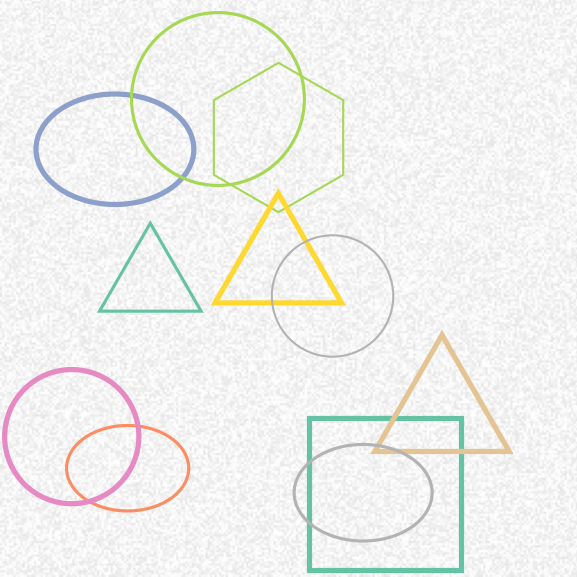[{"shape": "triangle", "thickness": 1.5, "radius": 0.51, "center": [0.26, 0.511]}, {"shape": "square", "thickness": 2.5, "radius": 0.66, "center": [0.667, 0.144]}, {"shape": "oval", "thickness": 1.5, "radius": 0.53, "center": [0.221, 0.188]}, {"shape": "oval", "thickness": 2.5, "radius": 0.68, "center": [0.199, 0.741]}, {"shape": "circle", "thickness": 2.5, "radius": 0.58, "center": [0.124, 0.243]}, {"shape": "hexagon", "thickness": 1, "radius": 0.65, "center": [0.482, 0.761]}, {"shape": "circle", "thickness": 1.5, "radius": 0.75, "center": [0.377, 0.828]}, {"shape": "triangle", "thickness": 2.5, "radius": 0.63, "center": [0.482, 0.538]}, {"shape": "triangle", "thickness": 2.5, "radius": 0.67, "center": [0.765, 0.285]}, {"shape": "circle", "thickness": 1, "radius": 0.53, "center": [0.576, 0.487]}, {"shape": "oval", "thickness": 1.5, "radius": 0.6, "center": [0.629, 0.146]}]